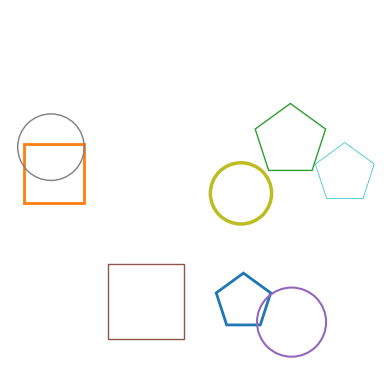[{"shape": "pentagon", "thickness": 2, "radius": 0.37, "center": [0.632, 0.216]}, {"shape": "square", "thickness": 2, "radius": 0.39, "center": [0.14, 0.549]}, {"shape": "pentagon", "thickness": 1, "radius": 0.48, "center": [0.754, 0.635]}, {"shape": "circle", "thickness": 1.5, "radius": 0.45, "center": [0.757, 0.163]}, {"shape": "square", "thickness": 1, "radius": 0.49, "center": [0.379, 0.217]}, {"shape": "circle", "thickness": 1, "radius": 0.43, "center": [0.132, 0.618]}, {"shape": "circle", "thickness": 2.5, "radius": 0.4, "center": [0.626, 0.498]}, {"shape": "pentagon", "thickness": 0.5, "radius": 0.4, "center": [0.896, 0.549]}]